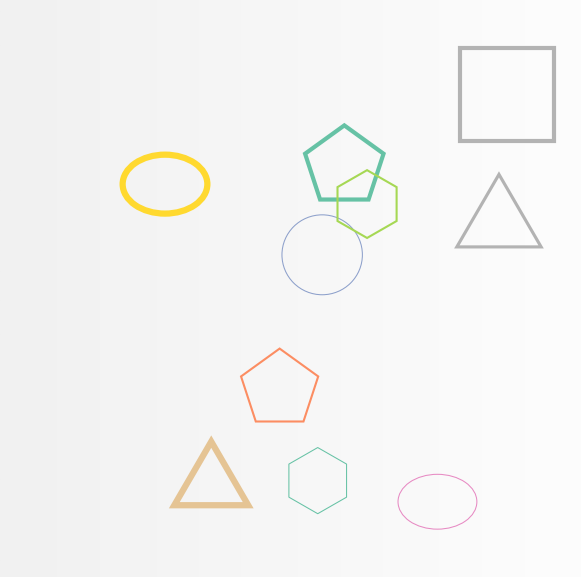[{"shape": "pentagon", "thickness": 2, "radius": 0.35, "center": [0.592, 0.711]}, {"shape": "hexagon", "thickness": 0.5, "radius": 0.29, "center": [0.547, 0.167]}, {"shape": "pentagon", "thickness": 1, "radius": 0.35, "center": [0.481, 0.326]}, {"shape": "circle", "thickness": 0.5, "radius": 0.35, "center": [0.554, 0.558]}, {"shape": "oval", "thickness": 0.5, "radius": 0.34, "center": [0.753, 0.13]}, {"shape": "hexagon", "thickness": 1, "radius": 0.29, "center": [0.631, 0.646]}, {"shape": "oval", "thickness": 3, "radius": 0.36, "center": [0.284, 0.68]}, {"shape": "triangle", "thickness": 3, "radius": 0.37, "center": [0.363, 0.161]}, {"shape": "square", "thickness": 2, "radius": 0.4, "center": [0.873, 0.835]}, {"shape": "triangle", "thickness": 1.5, "radius": 0.42, "center": [0.858, 0.613]}]